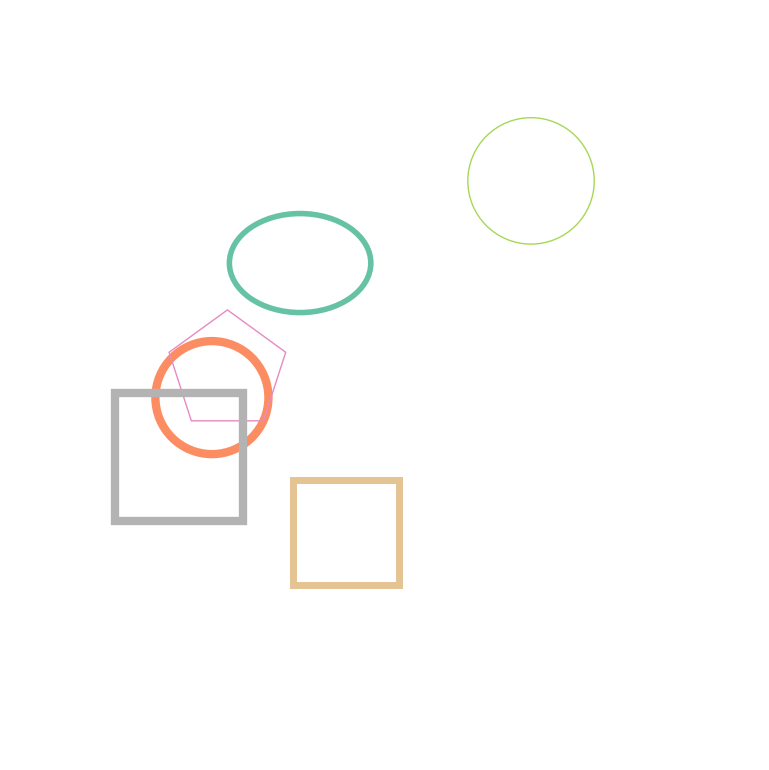[{"shape": "oval", "thickness": 2, "radius": 0.46, "center": [0.39, 0.658]}, {"shape": "circle", "thickness": 3, "radius": 0.37, "center": [0.275, 0.484]}, {"shape": "pentagon", "thickness": 0.5, "radius": 0.4, "center": [0.295, 0.518]}, {"shape": "circle", "thickness": 0.5, "radius": 0.41, "center": [0.69, 0.765]}, {"shape": "square", "thickness": 2.5, "radius": 0.34, "center": [0.449, 0.308]}, {"shape": "square", "thickness": 3, "radius": 0.42, "center": [0.232, 0.407]}]